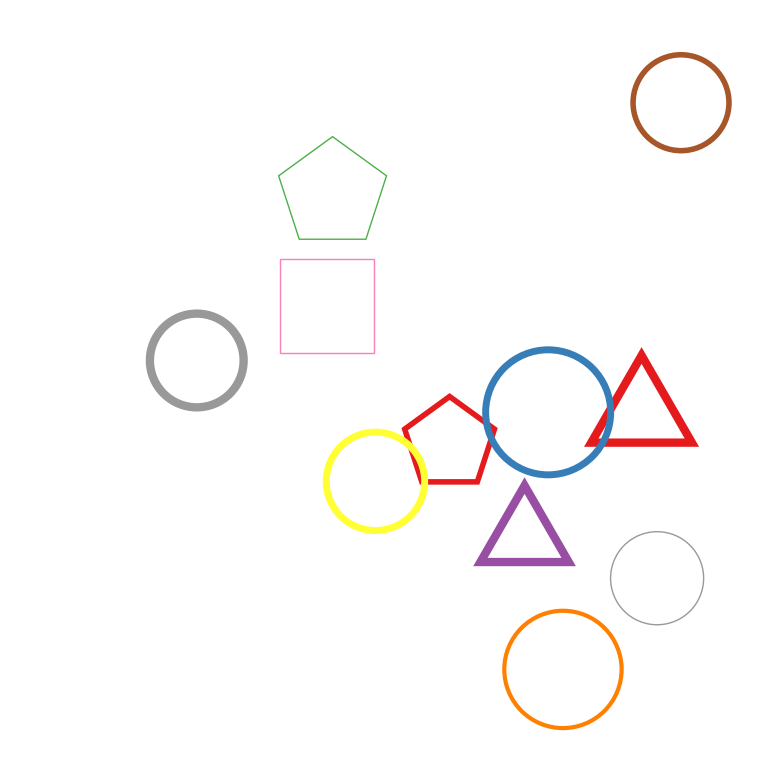[{"shape": "triangle", "thickness": 3, "radius": 0.38, "center": [0.833, 0.463]}, {"shape": "pentagon", "thickness": 2, "radius": 0.31, "center": [0.584, 0.424]}, {"shape": "circle", "thickness": 2.5, "radius": 0.41, "center": [0.712, 0.465]}, {"shape": "pentagon", "thickness": 0.5, "radius": 0.37, "center": [0.432, 0.749]}, {"shape": "triangle", "thickness": 3, "radius": 0.33, "center": [0.681, 0.303]}, {"shape": "circle", "thickness": 1.5, "radius": 0.38, "center": [0.731, 0.131]}, {"shape": "circle", "thickness": 2.5, "radius": 0.32, "center": [0.488, 0.375]}, {"shape": "circle", "thickness": 2, "radius": 0.31, "center": [0.884, 0.867]}, {"shape": "square", "thickness": 0.5, "radius": 0.31, "center": [0.425, 0.603]}, {"shape": "circle", "thickness": 3, "radius": 0.3, "center": [0.256, 0.532]}, {"shape": "circle", "thickness": 0.5, "radius": 0.3, "center": [0.853, 0.249]}]